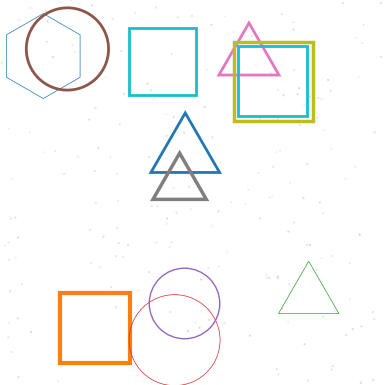[{"shape": "triangle", "thickness": 2, "radius": 0.52, "center": [0.481, 0.604]}, {"shape": "hexagon", "thickness": 0.5, "radius": 0.55, "center": [0.112, 0.854]}, {"shape": "square", "thickness": 3, "radius": 0.45, "center": [0.246, 0.149]}, {"shape": "triangle", "thickness": 0.5, "radius": 0.45, "center": [0.802, 0.231]}, {"shape": "circle", "thickness": 0.5, "radius": 0.59, "center": [0.454, 0.117]}, {"shape": "circle", "thickness": 1, "radius": 0.46, "center": [0.479, 0.212]}, {"shape": "circle", "thickness": 2, "radius": 0.53, "center": [0.175, 0.873]}, {"shape": "triangle", "thickness": 2, "radius": 0.45, "center": [0.647, 0.85]}, {"shape": "triangle", "thickness": 2.5, "radius": 0.4, "center": [0.467, 0.522]}, {"shape": "square", "thickness": 2.5, "radius": 0.51, "center": [0.711, 0.789]}, {"shape": "square", "thickness": 2, "radius": 0.45, "center": [0.708, 0.79]}, {"shape": "square", "thickness": 2, "radius": 0.43, "center": [0.422, 0.841]}]